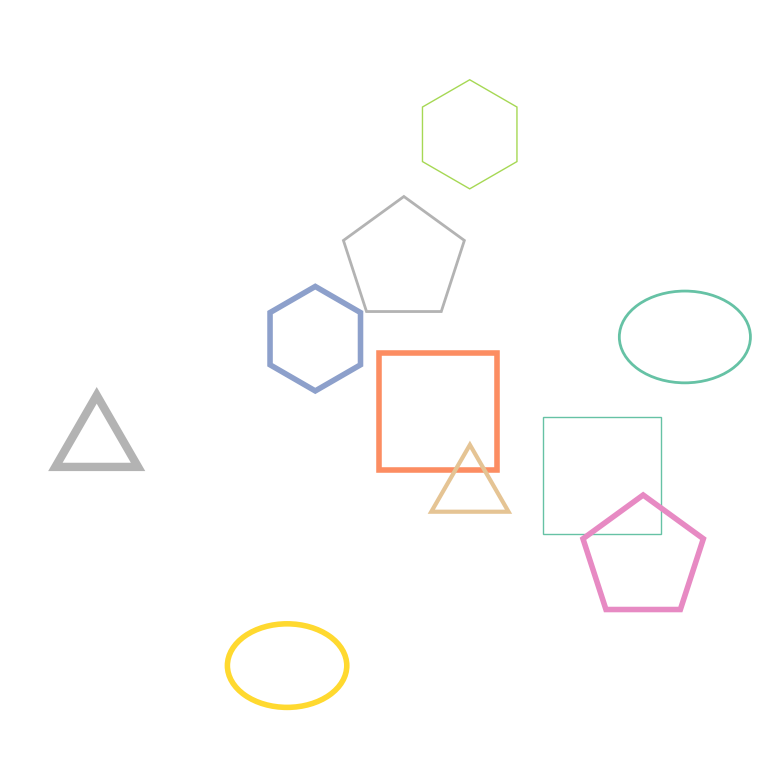[{"shape": "oval", "thickness": 1, "radius": 0.43, "center": [0.889, 0.562]}, {"shape": "square", "thickness": 0.5, "radius": 0.38, "center": [0.782, 0.382]}, {"shape": "square", "thickness": 2, "radius": 0.38, "center": [0.569, 0.466]}, {"shape": "hexagon", "thickness": 2, "radius": 0.34, "center": [0.409, 0.56]}, {"shape": "pentagon", "thickness": 2, "radius": 0.41, "center": [0.835, 0.275]}, {"shape": "hexagon", "thickness": 0.5, "radius": 0.35, "center": [0.61, 0.826]}, {"shape": "oval", "thickness": 2, "radius": 0.39, "center": [0.373, 0.136]}, {"shape": "triangle", "thickness": 1.5, "radius": 0.29, "center": [0.61, 0.364]}, {"shape": "pentagon", "thickness": 1, "radius": 0.41, "center": [0.525, 0.662]}, {"shape": "triangle", "thickness": 3, "radius": 0.31, "center": [0.126, 0.425]}]